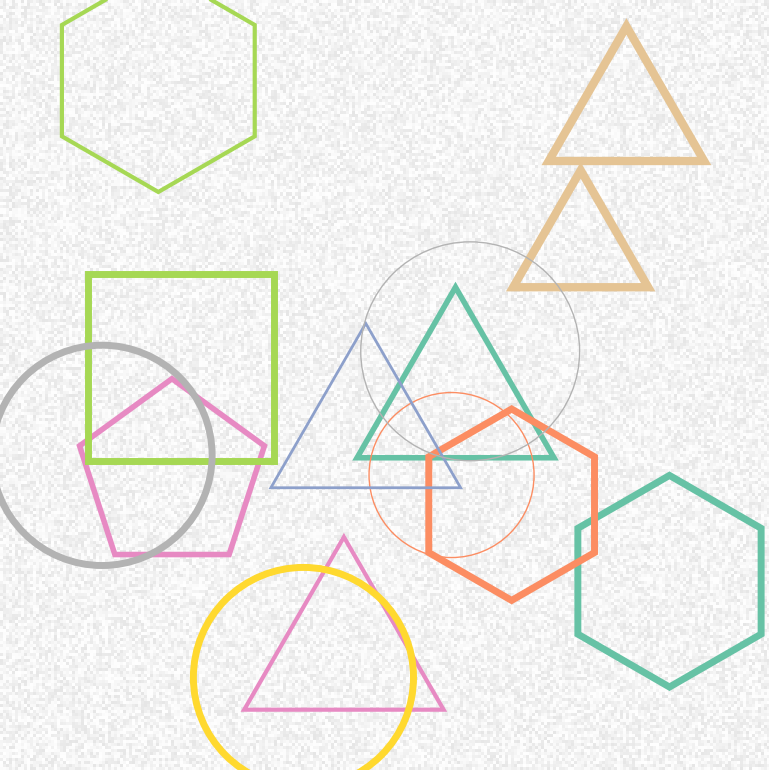[{"shape": "triangle", "thickness": 2, "radius": 0.74, "center": [0.592, 0.479]}, {"shape": "hexagon", "thickness": 2.5, "radius": 0.69, "center": [0.869, 0.245]}, {"shape": "circle", "thickness": 0.5, "radius": 0.54, "center": [0.586, 0.383]}, {"shape": "hexagon", "thickness": 2.5, "radius": 0.62, "center": [0.664, 0.345]}, {"shape": "triangle", "thickness": 1, "radius": 0.71, "center": [0.475, 0.438]}, {"shape": "pentagon", "thickness": 2, "radius": 0.63, "center": [0.223, 0.382]}, {"shape": "triangle", "thickness": 1.5, "radius": 0.75, "center": [0.447, 0.153]}, {"shape": "square", "thickness": 2.5, "radius": 0.6, "center": [0.235, 0.523]}, {"shape": "hexagon", "thickness": 1.5, "radius": 0.72, "center": [0.206, 0.895]}, {"shape": "circle", "thickness": 2.5, "radius": 0.71, "center": [0.394, 0.12]}, {"shape": "triangle", "thickness": 3, "radius": 0.51, "center": [0.754, 0.678]}, {"shape": "triangle", "thickness": 3, "radius": 0.58, "center": [0.814, 0.849]}, {"shape": "circle", "thickness": 0.5, "radius": 0.71, "center": [0.611, 0.544]}, {"shape": "circle", "thickness": 2.5, "radius": 0.72, "center": [0.132, 0.409]}]